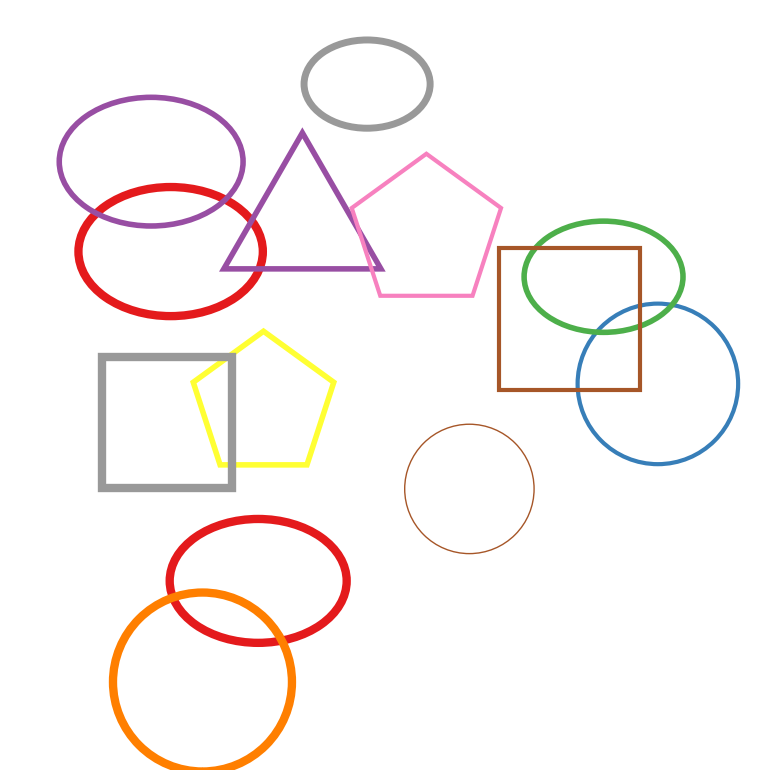[{"shape": "oval", "thickness": 3, "radius": 0.57, "center": [0.335, 0.246]}, {"shape": "oval", "thickness": 3, "radius": 0.6, "center": [0.222, 0.673]}, {"shape": "circle", "thickness": 1.5, "radius": 0.52, "center": [0.854, 0.501]}, {"shape": "oval", "thickness": 2, "radius": 0.52, "center": [0.784, 0.641]}, {"shape": "triangle", "thickness": 2, "radius": 0.59, "center": [0.393, 0.71]}, {"shape": "oval", "thickness": 2, "radius": 0.6, "center": [0.196, 0.79]}, {"shape": "circle", "thickness": 3, "radius": 0.58, "center": [0.263, 0.114]}, {"shape": "pentagon", "thickness": 2, "radius": 0.48, "center": [0.342, 0.474]}, {"shape": "circle", "thickness": 0.5, "radius": 0.42, "center": [0.61, 0.365]}, {"shape": "square", "thickness": 1.5, "radius": 0.46, "center": [0.739, 0.586]}, {"shape": "pentagon", "thickness": 1.5, "radius": 0.51, "center": [0.554, 0.698]}, {"shape": "oval", "thickness": 2.5, "radius": 0.41, "center": [0.477, 0.891]}, {"shape": "square", "thickness": 3, "radius": 0.42, "center": [0.217, 0.452]}]